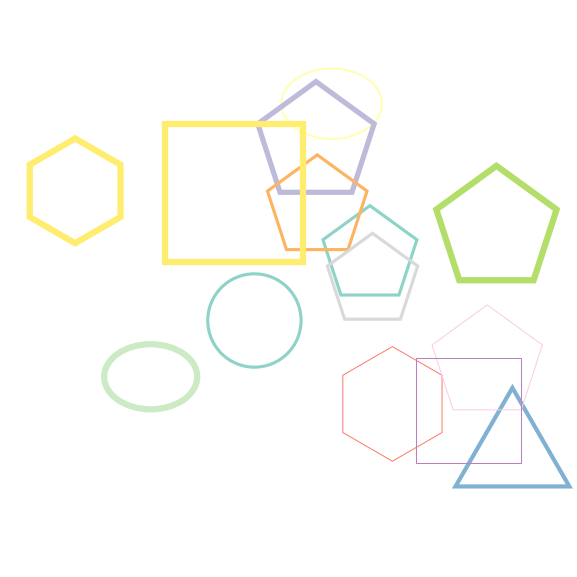[{"shape": "pentagon", "thickness": 1.5, "radius": 0.43, "center": [0.641, 0.558]}, {"shape": "circle", "thickness": 1.5, "radius": 0.4, "center": [0.441, 0.444]}, {"shape": "oval", "thickness": 1, "radius": 0.44, "center": [0.574, 0.82]}, {"shape": "pentagon", "thickness": 2.5, "radius": 0.53, "center": [0.547, 0.752]}, {"shape": "hexagon", "thickness": 0.5, "radius": 0.5, "center": [0.68, 0.3]}, {"shape": "triangle", "thickness": 2, "radius": 0.57, "center": [0.887, 0.214]}, {"shape": "pentagon", "thickness": 1.5, "radius": 0.45, "center": [0.549, 0.64]}, {"shape": "pentagon", "thickness": 3, "radius": 0.55, "center": [0.86, 0.602]}, {"shape": "pentagon", "thickness": 0.5, "radius": 0.5, "center": [0.844, 0.371]}, {"shape": "pentagon", "thickness": 1.5, "radius": 0.41, "center": [0.645, 0.513]}, {"shape": "square", "thickness": 0.5, "radius": 0.46, "center": [0.812, 0.289]}, {"shape": "oval", "thickness": 3, "radius": 0.4, "center": [0.261, 0.347]}, {"shape": "hexagon", "thickness": 3, "radius": 0.45, "center": [0.13, 0.669]}, {"shape": "square", "thickness": 3, "radius": 0.59, "center": [0.405, 0.665]}]